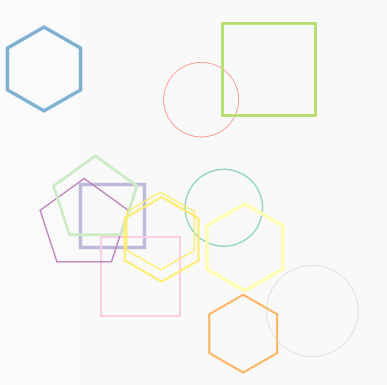[{"shape": "circle", "thickness": 1, "radius": 0.5, "center": [0.578, 0.46]}, {"shape": "hexagon", "thickness": 2.5, "radius": 0.56, "center": [0.632, 0.358]}, {"shape": "square", "thickness": 2.5, "radius": 0.41, "center": [0.289, 0.439]}, {"shape": "circle", "thickness": 0.5, "radius": 0.48, "center": [0.519, 0.741]}, {"shape": "hexagon", "thickness": 2.5, "radius": 0.54, "center": [0.114, 0.821]}, {"shape": "hexagon", "thickness": 1.5, "radius": 0.51, "center": [0.628, 0.133]}, {"shape": "square", "thickness": 2, "radius": 0.6, "center": [0.692, 0.821]}, {"shape": "square", "thickness": 1.5, "radius": 0.51, "center": [0.362, 0.281]}, {"shape": "circle", "thickness": 0.5, "radius": 0.59, "center": [0.806, 0.192]}, {"shape": "pentagon", "thickness": 1, "radius": 0.6, "center": [0.217, 0.417]}, {"shape": "pentagon", "thickness": 2, "radius": 0.57, "center": [0.246, 0.482]}, {"shape": "hexagon", "thickness": 1.5, "radius": 0.55, "center": [0.417, 0.378]}, {"shape": "hexagon", "thickness": 1, "radius": 0.5, "center": [0.415, 0.4]}]